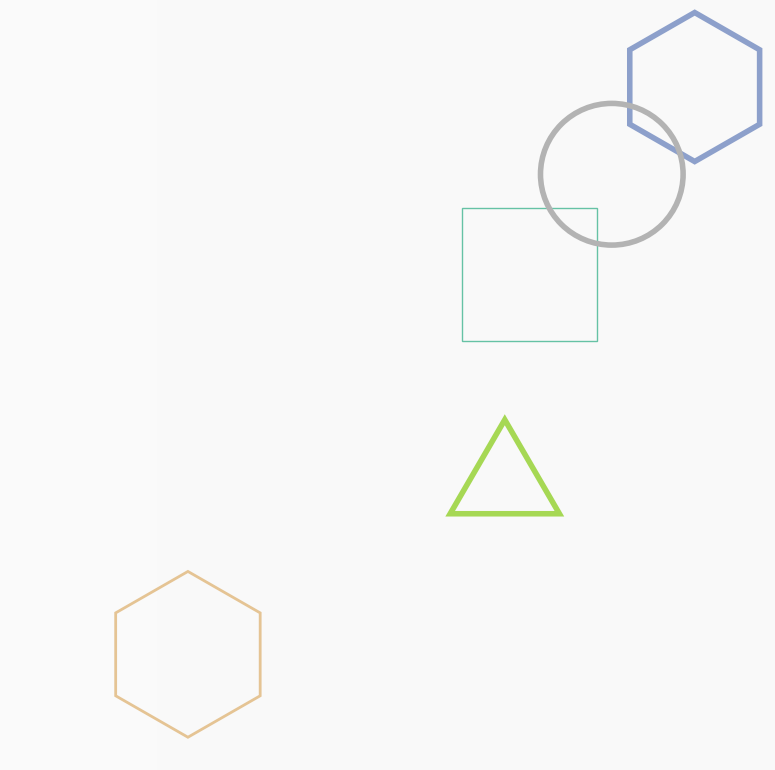[{"shape": "square", "thickness": 0.5, "radius": 0.43, "center": [0.683, 0.643]}, {"shape": "hexagon", "thickness": 2, "radius": 0.48, "center": [0.896, 0.887]}, {"shape": "triangle", "thickness": 2, "radius": 0.41, "center": [0.651, 0.373]}, {"shape": "hexagon", "thickness": 1, "radius": 0.54, "center": [0.242, 0.15]}, {"shape": "circle", "thickness": 2, "radius": 0.46, "center": [0.789, 0.774]}]